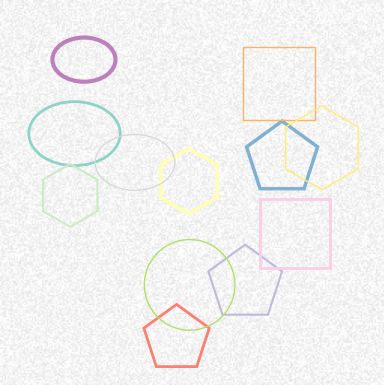[{"shape": "oval", "thickness": 2, "radius": 0.59, "center": [0.194, 0.653]}, {"shape": "hexagon", "thickness": 2.5, "radius": 0.42, "center": [0.491, 0.53]}, {"shape": "pentagon", "thickness": 1.5, "radius": 0.5, "center": [0.637, 0.264]}, {"shape": "pentagon", "thickness": 2, "radius": 0.45, "center": [0.459, 0.12]}, {"shape": "pentagon", "thickness": 2.5, "radius": 0.49, "center": [0.733, 0.588]}, {"shape": "square", "thickness": 1, "radius": 0.47, "center": [0.725, 0.783]}, {"shape": "circle", "thickness": 1, "radius": 0.59, "center": [0.493, 0.26]}, {"shape": "square", "thickness": 2, "radius": 0.45, "center": [0.766, 0.393]}, {"shape": "oval", "thickness": 1, "radius": 0.52, "center": [0.35, 0.578]}, {"shape": "oval", "thickness": 3, "radius": 0.41, "center": [0.218, 0.845]}, {"shape": "hexagon", "thickness": 1.5, "radius": 0.41, "center": [0.182, 0.492]}, {"shape": "hexagon", "thickness": 1, "radius": 0.54, "center": [0.836, 0.616]}]